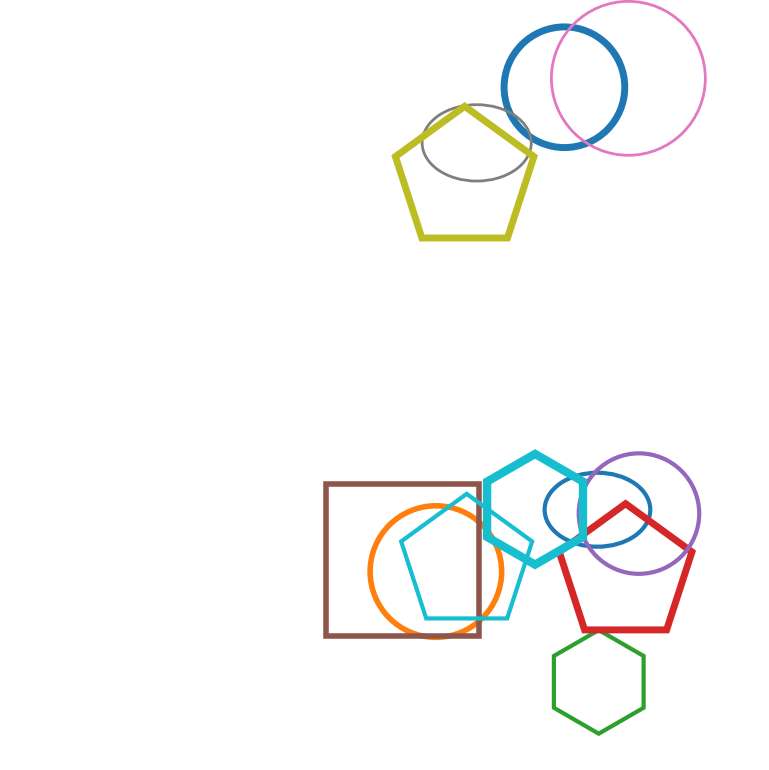[{"shape": "oval", "thickness": 1.5, "radius": 0.34, "center": [0.776, 0.338]}, {"shape": "circle", "thickness": 2.5, "radius": 0.39, "center": [0.733, 0.887]}, {"shape": "circle", "thickness": 2, "radius": 0.43, "center": [0.566, 0.258]}, {"shape": "hexagon", "thickness": 1.5, "radius": 0.34, "center": [0.778, 0.114]}, {"shape": "pentagon", "thickness": 2.5, "radius": 0.45, "center": [0.812, 0.255]}, {"shape": "circle", "thickness": 1.5, "radius": 0.39, "center": [0.83, 0.333]}, {"shape": "square", "thickness": 2, "radius": 0.49, "center": [0.523, 0.272]}, {"shape": "circle", "thickness": 1, "radius": 0.5, "center": [0.816, 0.898]}, {"shape": "oval", "thickness": 1, "radius": 0.35, "center": [0.619, 0.814]}, {"shape": "pentagon", "thickness": 2.5, "radius": 0.47, "center": [0.603, 0.767]}, {"shape": "pentagon", "thickness": 1.5, "radius": 0.45, "center": [0.606, 0.269]}, {"shape": "hexagon", "thickness": 3, "radius": 0.36, "center": [0.695, 0.339]}]